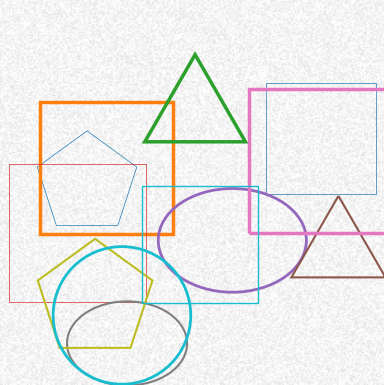[{"shape": "square", "thickness": 0.5, "radius": 0.72, "center": [0.834, 0.64]}, {"shape": "pentagon", "thickness": 0.5, "radius": 0.68, "center": [0.226, 0.524]}, {"shape": "square", "thickness": 2.5, "radius": 0.86, "center": [0.276, 0.563]}, {"shape": "triangle", "thickness": 2.5, "radius": 0.75, "center": [0.507, 0.707]}, {"shape": "square", "thickness": 0.5, "radius": 0.89, "center": [0.201, 0.395]}, {"shape": "oval", "thickness": 2, "radius": 0.96, "center": [0.603, 0.376]}, {"shape": "triangle", "thickness": 1.5, "radius": 0.71, "center": [0.879, 0.35]}, {"shape": "square", "thickness": 2.5, "radius": 0.93, "center": [0.834, 0.582]}, {"shape": "oval", "thickness": 1.5, "radius": 0.78, "center": [0.33, 0.108]}, {"shape": "pentagon", "thickness": 1.5, "radius": 0.78, "center": [0.247, 0.223]}, {"shape": "square", "thickness": 1, "radius": 0.76, "center": [0.519, 0.365]}, {"shape": "circle", "thickness": 2, "radius": 0.89, "center": [0.317, 0.181]}]